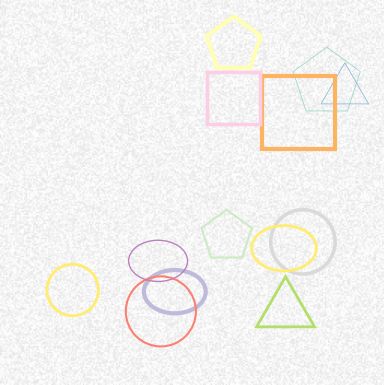[{"shape": "pentagon", "thickness": 0.5, "radius": 0.46, "center": [0.849, 0.786]}, {"shape": "pentagon", "thickness": 3, "radius": 0.37, "center": [0.607, 0.884]}, {"shape": "oval", "thickness": 3, "radius": 0.4, "center": [0.454, 0.242]}, {"shape": "circle", "thickness": 1.5, "radius": 0.46, "center": [0.418, 0.191]}, {"shape": "triangle", "thickness": 0.5, "radius": 0.36, "center": [0.896, 0.766]}, {"shape": "square", "thickness": 3, "radius": 0.47, "center": [0.776, 0.707]}, {"shape": "triangle", "thickness": 2, "radius": 0.43, "center": [0.742, 0.195]}, {"shape": "square", "thickness": 2.5, "radius": 0.34, "center": [0.607, 0.746]}, {"shape": "circle", "thickness": 2.5, "radius": 0.42, "center": [0.787, 0.372]}, {"shape": "oval", "thickness": 1, "radius": 0.38, "center": [0.411, 0.322]}, {"shape": "pentagon", "thickness": 1.5, "radius": 0.34, "center": [0.589, 0.387]}, {"shape": "circle", "thickness": 2, "radius": 0.33, "center": [0.189, 0.247]}, {"shape": "oval", "thickness": 2, "radius": 0.42, "center": [0.738, 0.355]}]